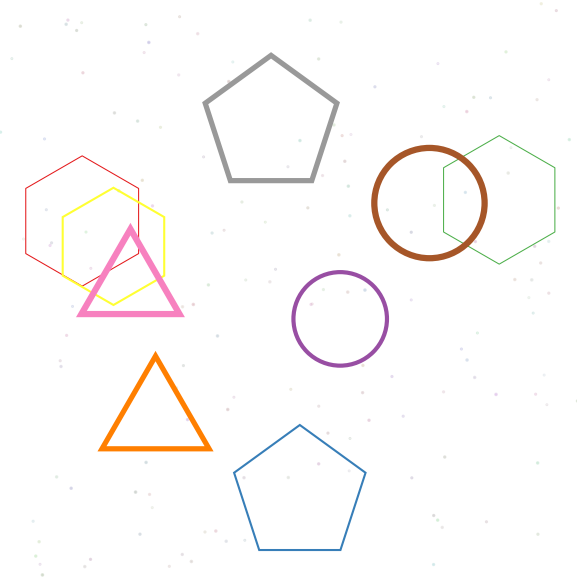[{"shape": "hexagon", "thickness": 0.5, "radius": 0.56, "center": [0.142, 0.616]}, {"shape": "pentagon", "thickness": 1, "radius": 0.6, "center": [0.519, 0.144]}, {"shape": "hexagon", "thickness": 0.5, "radius": 0.56, "center": [0.864, 0.653]}, {"shape": "circle", "thickness": 2, "radius": 0.4, "center": [0.589, 0.447]}, {"shape": "triangle", "thickness": 2.5, "radius": 0.54, "center": [0.269, 0.276]}, {"shape": "hexagon", "thickness": 1, "radius": 0.51, "center": [0.196, 0.573]}, {"shape": "circle", "thickness": 3, "radius": 0.48, "center": [0.744, 0.647]}, {"shape": "triangle", "thickness": 3, "radius": 0.49, "center": [0.226, 0.504]}, {"shape": "pentagon", "thickness": 2.5, "radius": 0.6, "center": [0.469, 0.783]}]